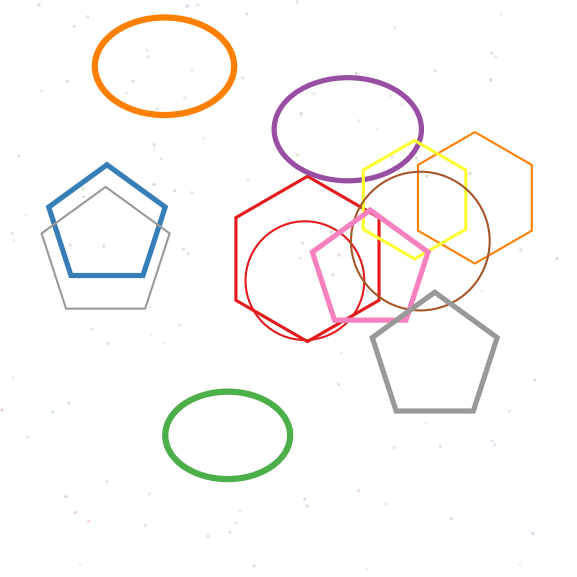[{"shape": "circle", "thickness": 1, "radius": 0.51, "center": [0.528, 0.513]}, {"shape": "hexagon", "thickness": 1.5, "radius": 0.72, "center": [0.532, 0.551]}, {"shape": "pentagon", "thickness": 2.5, "radius": 0.53, "center": [0.185, 0.608]}, {"shape": "oval", "thickness": 3, "radius": 0.54, "center": [0.394, 0.245]}, {"shape": "oval", "thickness": 2.5, "radius": 0.64, "center": [0.602, 0.775]}, {"shape": "oval", "thickness": 3, "radius": 0.6, "center": [0.285, 0.884]}, {"shape": "hexagon", "thickness": 1, "radius": 0.57, "center": [0.822, 0.657]}, {"shape": "hexagon", "thickness": 1.5, "radius": 0.51, "center": [0.718, 0.653]}, {"shape": "circle", "thickness": 1, "radius": 0.6, "center": [0.728, 0.582]}, {"shape": "pentagon", "thickness": 2.5, "radius": 0.53, "center": [0.641, 0.53]}, {"shape": "pentagon", "thickness": 1, "radius": 0.58, "center": [0.183, 0.559]}, {"shape": "pentagon", "thickness": 2.5, "radius": 0.57, "center": [0.753, 0.379]}]